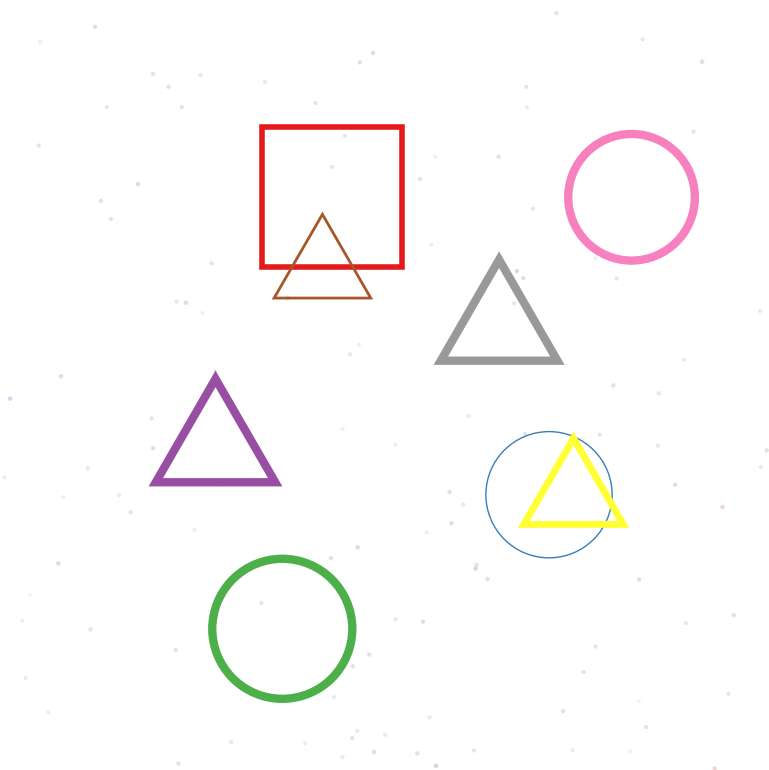[{"shape": "square", "thickness": 2, "radius": 0.45, "center": [0.431, 0.744]}, {"shape": "circle", "thickness": 0.5, "radius": 0.41, "center": [0.713, 0.357]}, {"shape": "circle", "thickness": 3, "radius": 0.45, "center": [0.367, 0.183]}, {"shape": "triangle", "thickness": 3, "radius": 0.45, "center": [0.28, 0.418]}, {"shape": "triangle", "thickness": 2.5, "radius": 0.37, "center": [0.745, 0.356]}, {"shape": "triangle", "thickness": 1, "radius": 0.36, "center": [0.419, 0.649]}, {"shape": "circle", "thickness": 3, "radius": 0.41, "center": [0.82, 0.744]}, {"shape": "triangle", "thickness": 3, "radius": 0.44, "center": [0.648, 0.575]}]